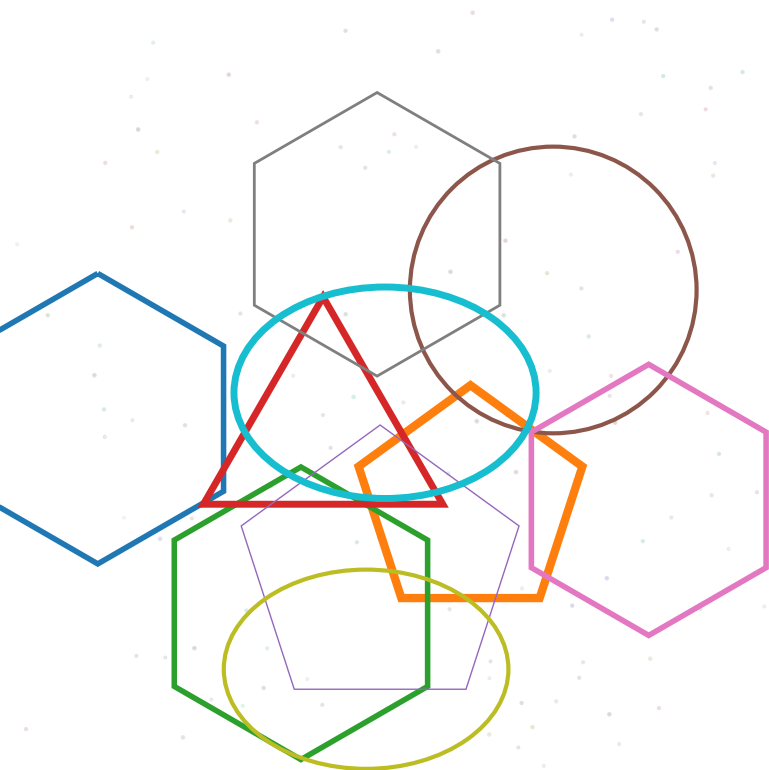[{"shape": "hexagon", "thickness": 2, "radius": 0.94, "center": [0.127, 0.456]}, {"shape": "pentagon", "thickness": 3, "radius": 0.76, "center": [0.611, 0.347]}, {"shape": "hexagon", "thickness": 2, "radius": 0.95, "center": [0.391, 0.204]}, {"shape": "triangle", "thickness": 2.5, "radius": 0.9, "center": [0.42, 0.435]}, {"shape": "pentagon", "thickness": 0.5, "radius": 0.95, "center": [0.494, 0.258]}, {"shape": "circle", "thickness": 1.5, "radius": 0.93, "center": [0.718, 0.623]}, {"shape": "hexagon", "thickness": 2, "radius": 0.88, "center": [0.843, 0.351]}, {"shape": "hexagon", "thickness": 1, "radius": 0.92, "center": [0.49, 0.696]}, {"shape": "oval", "thickness": 1.5, "radius": 0.92, "center": [0.475, 0.131]}, {"shape": "oval", "thickness": 2.5, "radius": 0.98, "center": [0.5, 0.49]}]